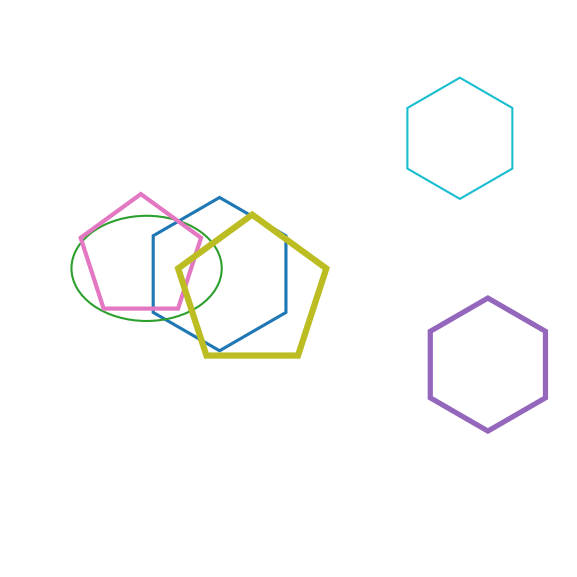[{"shape": "hexagon", "thickness": 1.5, "radius": 0.66, "center": [0.38, 0.524]}, {"shape": "oval", "thickness": 1, "radius": 0.65, "center": [0.254, 0.534]}, {"shape": "hexagon", "thickness": 2.5, "radius": 0.58, "center": [0.845, 0.368]}, {"shape": "pentagon", "thickness": 2, "radius": 0.55, "center": [0.244, 0.553]}, {"shape": "pentagon", "thickness": 3, "radius": 0.67, "center": [0.437, 0.493]}, {"shape": "hexagon", "thickness": 1, "radius": 0.52, "center": [0.796, 0.76]}]